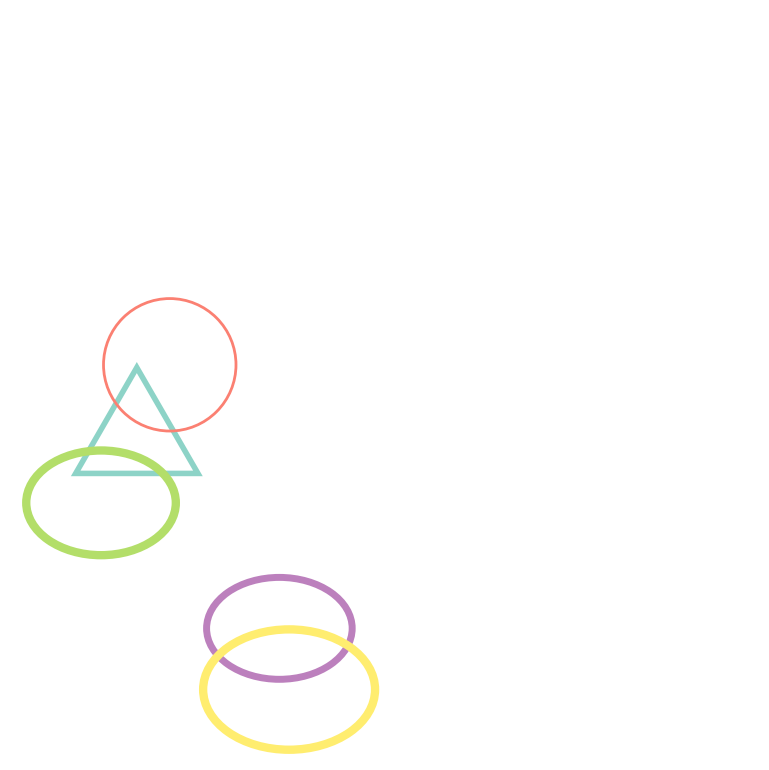[{"shape": "triangle", "thickness": 2, "radius": 0.46, "center": [0.178, 0.431]}, {"shape": "circle", "thickness": 1, "radius": 0.43, "center": [0.22, 0.526]}, {"shape": "oval", "thickness": 3, "radius": 0.49, "center": [0.131, 0.347]}, {"shape": "oval", "thickness": 2.5, "radius": 0.47, "center": [0.363, 0.184]}, {"shape": "oval", "thickness": 3, "radius": 0.56, "center": [0.375, 0.104]}]